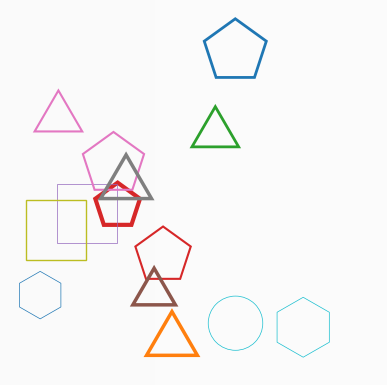[{"shape": "hexagon", "thickness": 0.5, "radius": 0.31, "center": [0.104, 0.233]}, {"shape": "pentagon", "thickness": 2, "radius": 0.42, "center": [0.607, 0.867]}, {"shape": "triangle", "thickness": 2.5, "radius": 0.38, "center": [0.444, 0.115]}, {"shape": "triangle", "thickness": 2, "radius": 0.35, "center": [0.556, 0.653]}, {"shape": "pentagon", "thickness": 1.5, "radius": 0.38, "center": [0.421, 0.337]}, {"shape": "pentagon", "thickness": 3, "radius": 0.3, "center": [0.304, 0.465]}, {"shape": "square", "thickness": 0.5, "radius": 0.38, "center": [0.224, 0.446]}, {"shape": "triangle", "thickness": 2.5, "radius": 0.32, "center": [0.398, 0.24]}, {"shape": "pentagon", "thickness": 1.5, "radius": 0.41, "center": [0.293, 0.574]}, {"shape": "triangle", "thickness": 1.5, "radius": 0.35, "center": [0.151, 0.694]}, {"shape": "triangle", "thickness": 2.5, "radius": 0.38, "center": [0.325, 0.522]}, {"shape": "square", "thickness": 1, "radius": 0.38, "center": [0.145, 0.403]}, {"shape": "hexagon", "thickness": 0.5, "radius": 0.39, "center": [0.782, 0.15]}, {"shape": "circle", "thickness": 0.5, "radius": 0.35, "center": [0.608, 0.161]}]